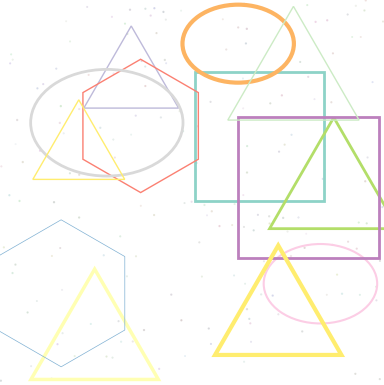[{"shape": "square", "thickness": 2, "radius": 0.83, "center": [0.674, 0.645]}, {"shape": "triangle", "thickness": 2.5, "radius": 0.96, "center": [0.246, 0.11]}, {"shape": "triangle", "thickness": 1, "radius": 0.71, "center": [0.341, 0.79]}, {"shape": "hexagon", "thickness": 1, "radius": 0.87, "center": [0.365, 0.673]}, {"shape": "hexagon", "thickness": 0.5, "radius": 0.95, "center": [0.159, 0.238]}, {"shape": "oval", "thickness": 3, "radius": 0.72, "center": [0.619, 0.887]}, {"shape": "triangle", "thickness": 2, "radius": 0.96, "center": [0.867, 0.502]}, {"shape": "oval", "thickness": 1.5, "radius": 0.74, "center": [0.832, 0.263]}, {"shape": "oval", "thickness": 2, "radius": 0.99, "center": [0.277, 0.681]}, {"shape": "square", "thickness": 2, "radius": 0.91, "center": [0.801, 0.514]}, {"shape": "triangle", "thickness": 1, "radius": 0.98, "center": [0.762, 0.787]}, {"shape": "triangle", "thickness": 1, "radius": 0.69, "center": [0.205, 0.603]}, {"shape": "triangle", "thickness": 3, "radius": 0.95, "center": [0.723, 0.173]}]